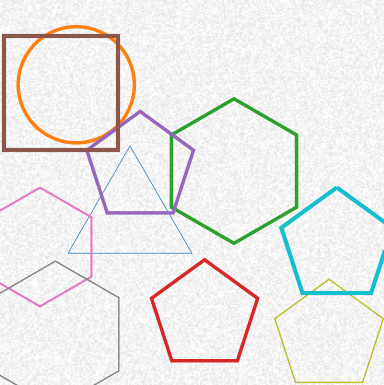[{"shape": "triangle", "thickness": 0.5, "radius": 0.93, "center": [0.338, 0.435]}, {"shape": "circle", "thickness": 2.5, "radius": 0.75, "center": [0.198, 0.78]}, {"shape": "hexagon", "thickness": 2.5, "radius": 0.94, "center": [0.608, 0.556]}, {"shape": "pentagon", "thickness": 2.5, "radius": 0.72, "center": [0.531, 0.18]}, {"shape": "pentagon", "thickness": 2.5, "radius": 0.73, "center": [0.364, 0.565]}, {"shape": "square", "thickness": 3, "radius": 0.74, "center": [0.158, 0.758]}, {"shape": "hexagon", "thickness": 1.5, "radius": 0.77, "center": [0.104, 0.358]}, {"shape": "hexagon", "thickness": 1, "radius": 0.95, "center": [0.144, 0.132]}, {"shape": "pentagon", "thickness": 1, "radius": 0.74, "center": [0.855, 0.127]}, {"shape": "pentagon", "thickness": 3, "radius": 0.76, "center": [0.875, 0.362]}]